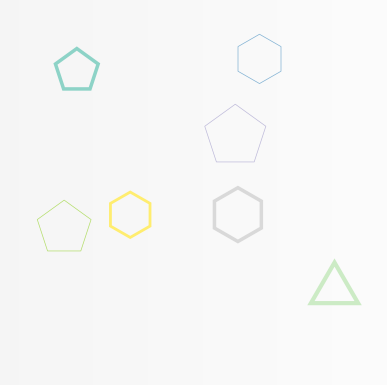[{"shape": "pentagon", "thickness": 2.5, "radius": 0.29, "center": [0.198, 0.816]}, {"shape": "pentagon", "thickness": 0.5, "radius": 0.41, "center": [0.607, 0.646]}, {"shape": "hexagon", "thickness": 0.5, "radius": 0.32, "center": [0.67, 0.847]}, {"shape": "pentagon", "thickness": 0.5, "radius": 0.36, "center": [0.166, 0.407]}, {"shape": "hexagon", "thickness": 2.5, "radius": 0.35, "center": [0.614, 0.443]}, {"shape": "triangle", "thickness": 3, "radius": 0.35, "center": [0.863, 0.248]}, {"shape": "hexagon", "thickness": 2, "radius": 0.29, "center": [0.336, 0.442]}]